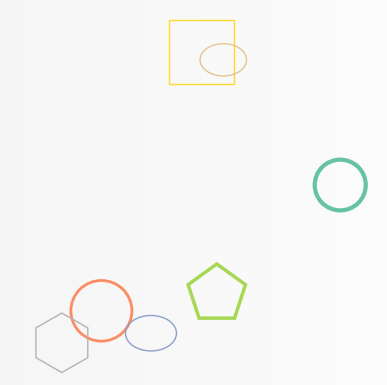[{"shape": "circle", "thickness": 3, "radius": 0.33, "center": [0.878, 0.519]}, {"shape": "circle", "thickness": 2, "radius": 0.39, "center": [0.262, 0.193]}, {"shape": "oval", "thickness": 1, "radius": 0.33, "center": [0.39, 0.134]}, {"shape": "pentagon", "thickness": 2.5, "radius": 0.39, "center": [0.559, 0.237]}, {"shape": "square", "thickness": 1, "radius": 0.42, "center": [0.521, 0.864]}, {"shape": "oval", "thickness": 1, "radius": 0.3, "center": [0.576, 0.845]}, {"shape": "hexagon", "thickness": 1, "radius": 0.39, "center": [0.16, 0.11]}]